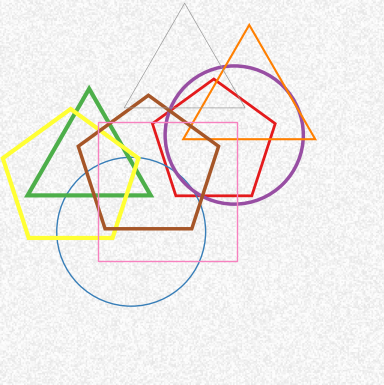[{"shape": "pentagon", "thickness": 2, "radius": 0.84, "center": [0.555, 0.627]}, {"shape": "circle", "thickness": 1, "radius": 0.97, "center": [0.341, 0.398]}, {"shape": "triangle", "thickness": 3, "radius": 0.92, "center": [0.232, 0.585]}, {"shape": "circle", "thickness": 2.5, "radius": 0.9, "center": [0.608, 0.649]}, {"shape": "triangle", "thickness": 1.5, "radius": 0.99, "center": [0.647, 0.737]}, {"shape": "pentagon", "thickness": 3, "radius": 0.93, "center": [0.183, 0.532]}, {"shape": "pentagon", "thickness": 2.5, "radius": 0.96, "center": [0.386, 0.561]}, {"shape": "square", "thickness": 1, "radius": 0.91, "center": [0.435, 0.502]}, {"shape": "triangle", "thickness": 0.5, "radius": 0.91, "center": [0.48, 0.81]}]